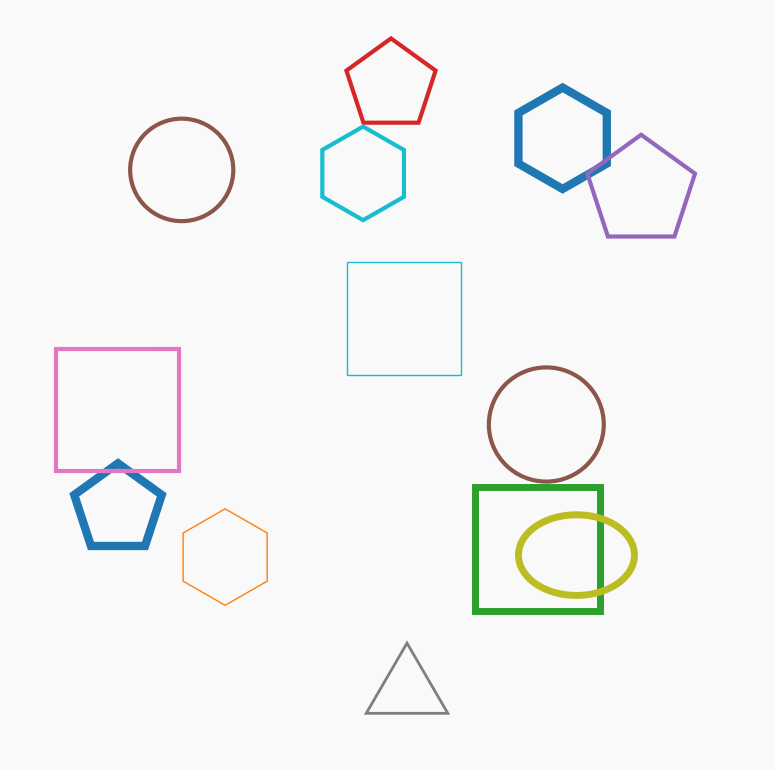[{"shape": "hexagon", "thickness": 3, "radius": 0.33, "center": [0.726, 0.82]}, {"shape": "pentagon", "thickness": 3, "radius": 0.3, "center": [0.152, 0.339]}, {"shape": "hexagon", "thickness": 0.5, "radius": 0.31, "center": [0.291, 0.277]}, {"shape": "square", "thickness": 2.5, "radius": 0.4, "center": [0.694, 0.287]}, {"shape": "pentagon", "thickness": 1.5, "radius": 0.3, "center": [0.505, 0.89]}, {"shape": "pentagon", "thickness": 1.5, "radius": 0.37, "center": [0.827, 0.752]}, {"shape": "circle", "thickness": 1.5, "radius": 0.37, "center": [0.705, 0.449]}, {"shape": "circle", "thickness": 1.5, "radius": 0.33, "center": [0.234, 0.779]}, {"shape": "square", "thickness": 1.5, "radius": 0.4, "center": [0.151, 0.467]}, {"shape": "triangle", "thickness": 1, "radius": 0.3, "center": [0.525, 0.104]}, {"shape": "oval", "thickness": 2.5, "radius": 0.37, "center": [0.744, 0.279]}, {"shape": "hexagon", "thickness": 1.5, "radius": 0.3, "center": [0.469, 0.775]}, {"shape": "square", "thickness": 0.5, "radius": 0.37, "center": [0.522, 0.587]}]